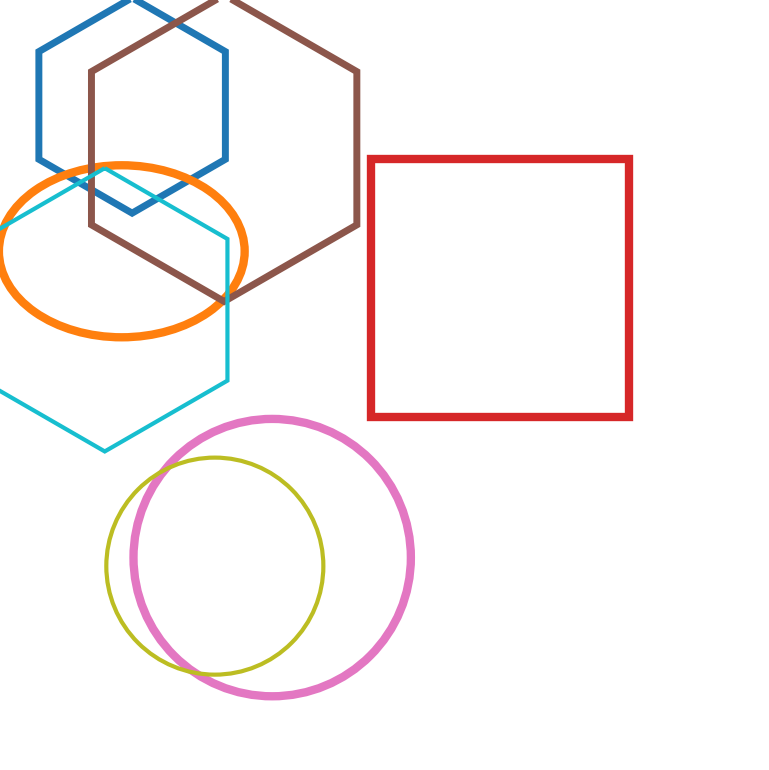[{"shape": "hexagon", "thickness": 2.5, "radius": 0.7, "center": [0.172, 0.863]}, {"shape": "oval", "thickness": 3, "radius": 0.8, "center": [0.158, 0.674]}, {"shape": "square", "thickness": 3, "radius": 0.84, "center": [0.649, 0.626]}, {"shape": "hexagon", "thickness": 2.5, "radius": 0.99, "center": [0.291, 0.807]}, {"shape": "circle", "thickness": 3, "radius": 0.9, "center": [0.353, 0.276]}, {"shape": "circle", "thickness": 1.5, "radius": 0.7, "center": [0.279, 0.265]}, {"shape": "hexagon", "thickness": 1.5, "radius": 0.92, "center": [0.136, 0.598]}]